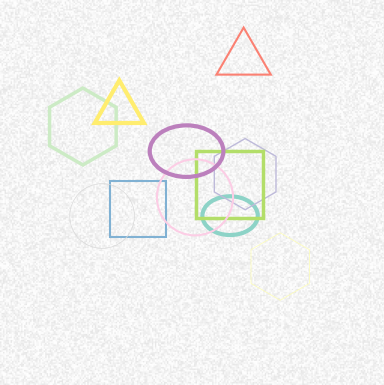[{"shape": "oval", "thickness": 3, "radius": 0.36, "center": [0.598, 0.44]}, {"shape": "hexagon", "thickness": 0.5, "radius": 0.44, "center": [0.728, 0.308]}, {"shape": "hexagon", "thickness": 1, "radius": 0.46, "center": [0.637, 0.548]}, {"shape": "triangle", "thickness": 1.5, "radius": 0.41, "center": [0.633, 0.847]}, {"shape": "square", "thickness": 1.5, "radius": 0.36, "center": [0.358, 0.458]}, {"shape": "square", "thickness": 2.5, "radius": 0.43, "center": [0.595, 0.521]}, {"shape": "circle", "thickness": 1.5, "radius": 0.49, "center": [0.506, 0.487]}, {"shape": "circle", "thickness": 0.5, "radius": 0.42, "center": [0.265, 0.439]}, {"shape": "oval", "thickness": 3, "radius": 0.48, "center": [0.485, 0.607]}, {"shape": "hexagon", "thickness": 2.5, "radius": 0.5, "center": [0.215, 0.671]}, {"shape": "triangle", "thickness": 3, "radius": 0.37, "center": [0.31, 0.717]}]